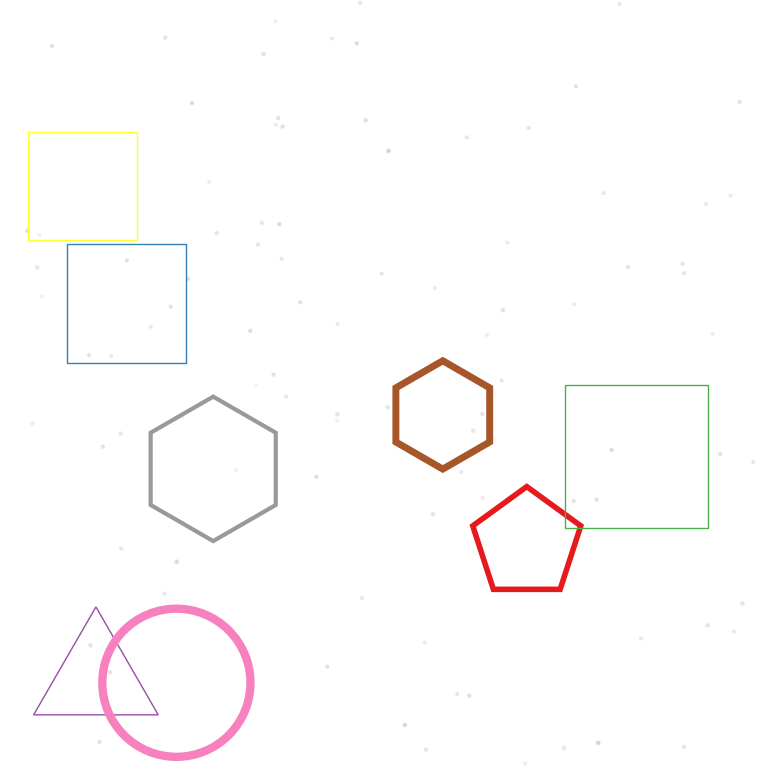[{"shape": "pentagon", "thickness": 2, "radius": 0.37, "center": [0.684, 0.294]}, {"shape": "square", "thickness": 0.5, "radius": 0.39, "center": [0.164, 0.606]}, {"shape": "square", "thickness": 0.5, "radius": 0.46, "center": [0.827, 0.407]}, {"shape": "triangle", "thickness": 0.5, "radius": 0.47, "center": [0.125, 0.118]}, {"shape": "square", "thickness": 0.5, "radius": 0.35, "center": [0.107, 0.759]}, {"shape": "hexagon", "thickness": 2.5, "radius": 0.35, "center": [0.575, 0.461]}, {"shape": "circle", "thickness": 3, "radius": 0.48, "center": [0.229, 0.113]}, {"shape": "hexagon", "thickness": 1.5, "radius": 0.47, "center": [0.277, 0.391]}]